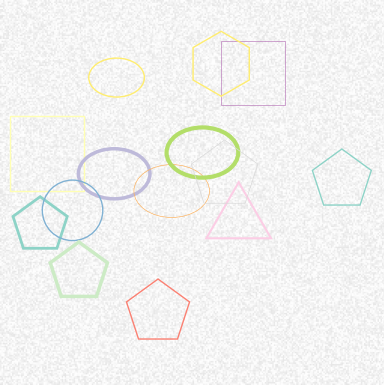[{"shape": "pentagon", "thickness": 2, "radius": 0.37, "center": [0.104, 0.415]}, {"shape": "pentagon", "thickness": 1, "radius": 0.4, "center": [0.888, 0.533]}, {"shape": "square", "thickness": 1, "radius": 0.48, "center": [0.121, 0.601]}, {"shape": "oval", "thickness": 2.5, "radius": 0.46, "center": [0.297, 0.549]}, {"shape": "pentagon", "thickness": 1, "radius": 0.43, "center": [0.41, 0.189]}, {"shape": "circle", "thickness": 1, "radius": 0.39, "center": [0.188, 0.454]}, {"shape": "oval", "thickness": 0.5, "radius": 0.49, "center": [0.446, 0.504]}, {"shape": "oval", "thickness": 3, "radius": 0.47, "center": [0.526, 0.604]}, {"shape": "triangle", "thickness": 1.5, "radius": 0.48, "center": [0.62, 0.43]}, {"shape": "pentagon", "thickness": 0.5, "radius": 0.45, "center": [0.583, 0.546]}, {"shape": "square", "thickness": 0.5, "radius": 0.41, "center": [0.657, 0.81]}, {"shape": "pentagon", "thickness": 2.5, "radius": 0.39, "center": [0.205, 0.293]}, {"shape": "hexagon", "thickness": 1, "radius": 0.42, "center": [0.574, 0.834]}, {"shape": "oval", "thickness": 1, "radius": 0.36, "center": [0.303, 0.798]}]